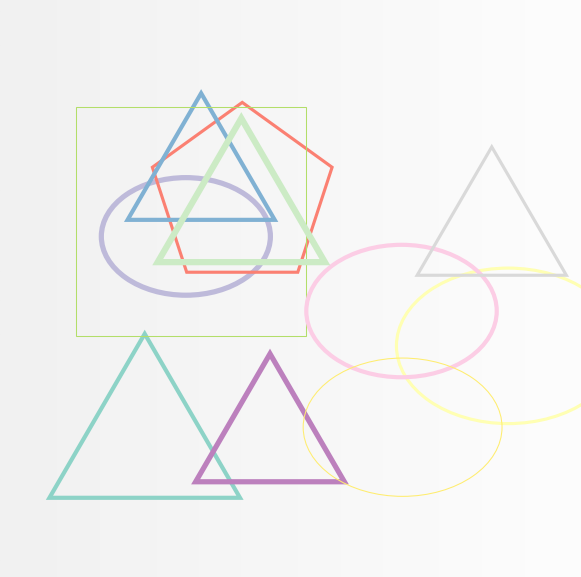[{"shape": "triangle", "thickness": 2, "radius": 0.95, "center": [0.249, 0.232]}, {"shape": "oval", "thickness": 1.5, "radius": 0.96, "center": [0.874, 0.4]}, {"shape": "oval", "thickness": 2.5, "radius": 0.73, "center": [0.32, 0.59]}, {"shape": "pentagon", "thickness": 1.5, "radius": 0.81, "center": [0.417, 0.659]}, {"shape": "triangle", "thickness": 2, "radius": 0.73, "center": [0.346, 0.692]}, {"shape": "square", "thickness": 0.5, "radius": 0.99, "center": [0.329, 0.616]}, {"shape": "oval", "thickness": 2, "radius": 0.82, "center": [0.691, 0.461]}, {"shape": "triangle", "thickness": 1.5, "radius": 0.74, "center": [0.846, 0.597]}, {"shape": "triangle", "thickness": 2.5, "radius": 0.74, "center": [0.465, 0.239]}, {"shape": "triangle", "thickness": 3, "radius": 0.83, "center": [0.415, 0.628]}, {"shape": "oval", "thickness": 0.5, "radius": 0.86, "center": [0.693, 0.259]}]